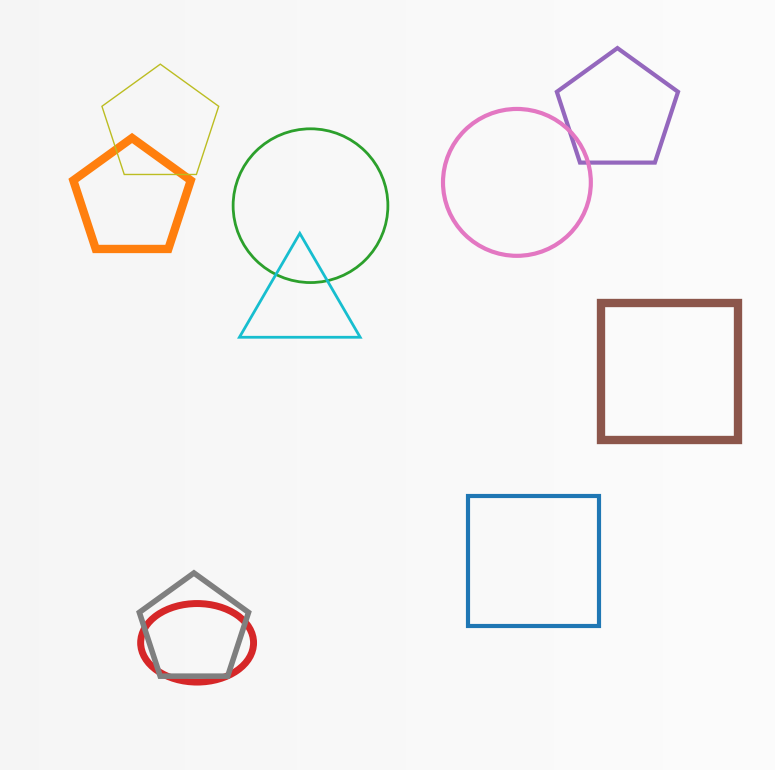[{"shape": "square", "thickness": 1.5, "radius": 0.42, "center": [0.688, 0.271]}, {"shape": "pentagon", "thickness": 3, "radius": 0.4, "center": [0.17, 0.741]}, {"shape": "circle", "thickness": 1, "radius": 0.5, "center": [0.401, 0.733]}, {"shape": "oval", "thickness": 2.5, "radius": 0.36, "center": [0.254, 0.165]}, {"shape": "pentagon", "thickness": 1.5, "radius": 0.41, "center": [0.797, 0.855]}, {"shape": "square", "thickness": 3, "radius": 0.44, "center": [0.863, 0.518]}, {"shape": "circle", "thickness": 1.5, "radius": 0.48, "center": [0.667, 0.763]}, {"shape": "pentagon", "thickness": 2, "radius": 0.37, "center": [0.25, 0.182]}, {"shape": "pentagon", "thickness": 0.5, "radius": 0.4, "center": [0.207, 0.837]}, {"shape": "triangle", "thickness": 1, "radius": 0.45, "center": [0.387, 0.607]}]